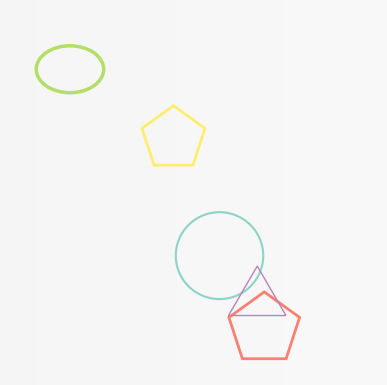[{"shape": "circle", "thickness": 1.5, "radius": 0.56, "center": [0.566, 0.336]}, {"shape": "pentagon", "thickness": 2, "radius": 0.48, "center": [0.682, 0.146]}, {"shape": "oval", "thickness": 2.5, "radius": 0.44, "center": [0.181, 0.82]}, {"shape": "triangle", "thickness": 1, "radius": 0.43, "center": [0.664, 0.223]}, {"shape": "pentagon", "thickness": 2, "radius": 0.43, "center": [0.448, 0.64]}]